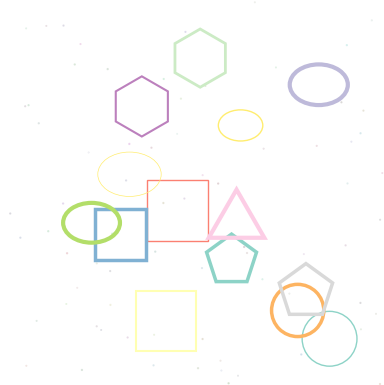[{"shape": "pentagon", "thickness": 2.5, "radius": 0.34, "center": [0.601, 0.324]}, {"shape": "circle", "thickness": 1, "radius": 0.36, "center": [0.856, 0.12]}, {"shape": "square", "thickness": 1.5, "radius": 0.39, "center": [0.432, 0.167]}, {"shape": "oval", "thickness": 3, "radius": 0.38, "center": [0.828, 0.78]}, {"shape": "square", "thickness": 1, "radius": 0.39, "center": [0.461, 0.454]}, {"shape": "square", "thickness": 2.5, "radius": 0.33, "center": [0.312, 0.391]}, {"shape": "circle", "thickness": 2.5, "radius": 0.34, "center": [0.773, 0.194]}, {"shape": "oval", "thickness": 3, "radius": 0.37, "center": [0.238, 0.421]}, {"shape": "triangle", "thickness": 3, "radius": 0.42, "center": [0.614, 0.424]}, {"shape": "pentagon", "thickness": 2.5, "radius": 0.36, "center": [0.795, 0.243]}, {"shape": "hexagon", "thickness": 1.5, "radius": 0.39, "center": [0.368, 0.724]}, {"shape": "hexagon", "thickness": 2, "radius": 0.38, "center": [0.52, 0.849]}, {"shape": "oval", "thickness": 0.5, "radius": 0.41, "center": [0.336, 0.547]}, {"shape": "oval", "thickness": 1, "radius": 0.29, "center": [0.625, 0.674]}]